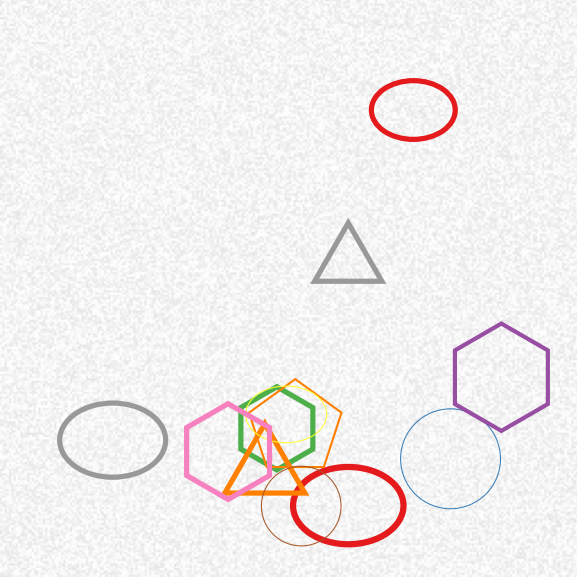[{"shape": "oval", "thickness": 3, "radius": 0.48, "center": [0.603, 0.124]}, {"shape": "oval", "thickness": 2.5, "radius": 0.36, "center": [0.716, 0.809]}, {"shape": "circle", "thickness": 0.5, "radius": 0.43, "center": [0.78, 0.205]}, {"shape": "hexagon", "thickness": 2.5, "radius": 0.36, "center": [0.479, 0.257]}, {"shape": "hexagon", "thickness": 2, "radius": 0.46, "center": [0.868, 0.346]}, {"shape": "pentagon", "thickness": 1, "radius": 0.42, "center": [0.511, 0.259]}, {"shape": "triangle", "thickness": 2.5, "radius": 0.4, "center": [0.459, 0.185]}, {"shape": "oval", "thickness": 0.5, "radius": 0.35, "center": [0.496, 0.282]}, {"shape": "circle", "thickness": 0.5, "radius": 0.34, "center": [0.522, 0.123]}, {"shape": "hexagon", "thickness": 2.5, "radius": 0.41, "center": [0.395, 0.217]}, {"shape": "oval", "thickness": 2.5, "radius": 0.46, "center": [0.195, 0.237]}, {"shape": "triangle", "thickness": 2.5, "radius": 0.34, "center": [0.603, 0.546]}]